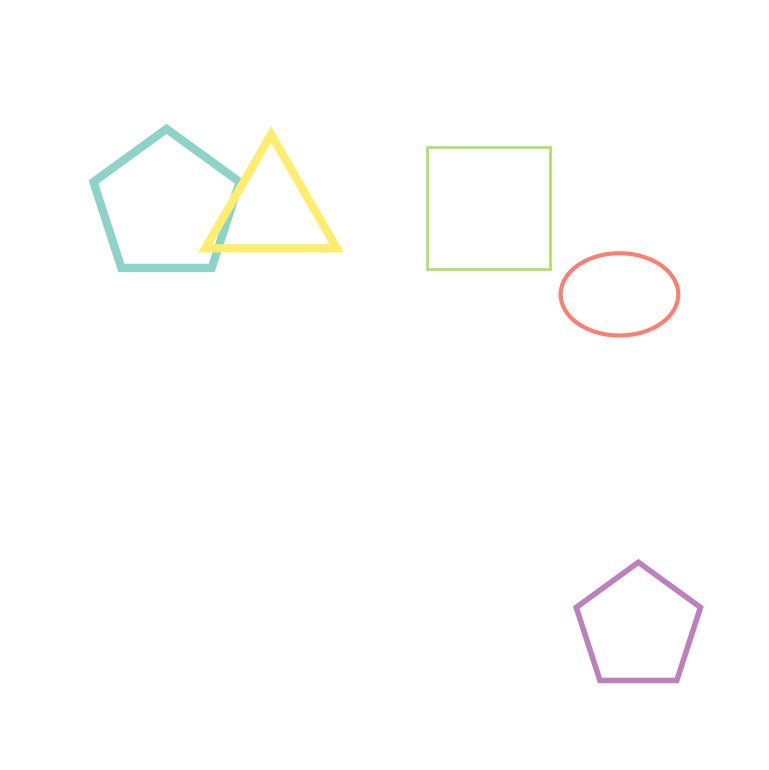[{"shape": "pentagon", "thickness": 3, "radius": 0.5, "center": [0.216, 0.733]}, {"shape": "oval", "thickness": 1.5, "radius": 0.38, "center": [0.804, 0.618]}, {"shape": "square", "thickness": 1, "radius": 0.4, "center": [0.634, 0.73]}, {"shape": "pentagon", "thickness": 2, "radius": 0.42, "center": [0.829, 0.185]}, {"shape": "triangle", "thickness": 3, "radius": 0.49, "center": [0.352, 0.727]}]